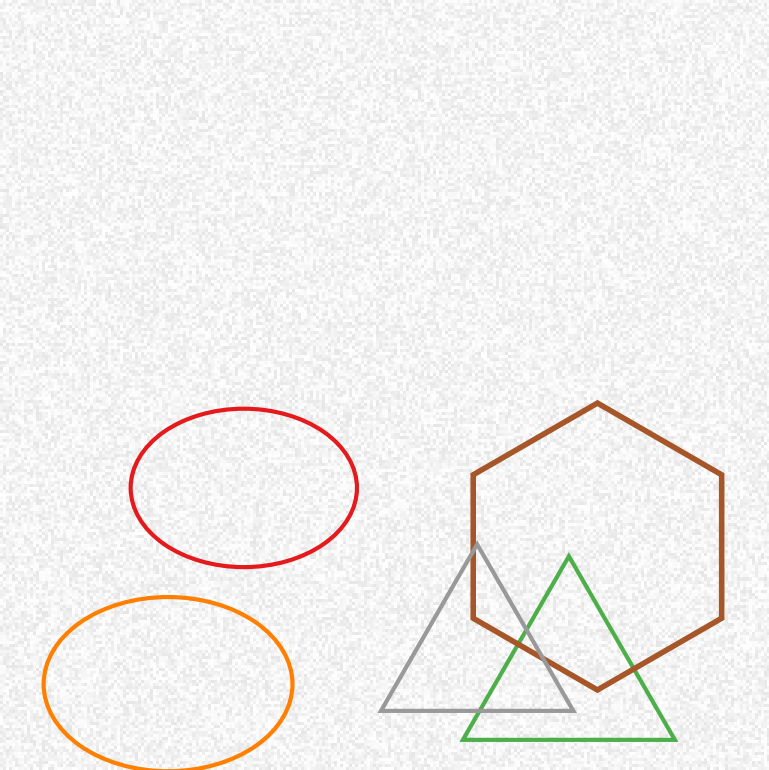[{"shape": "oval", "thickness": 1.5, "radius": 0.73, "center": [0.317, 0.366]}, {"shape": "triangle", "thickness": 1.5, "radius": 0.79, "center": [0.739, 0.119]}, {"shape": "oval", "thickness": 1.5, "radius": 0.81, "center": [0.218, 0.112]}, {"shape": "hexagon", "thickness": 2, "radius": 0.93, "center": [0.776, 0.29]}, {"shape": "triangle", "thickness": 1.5, "radius": 0.72, "center": [0.62, 0.149]}]